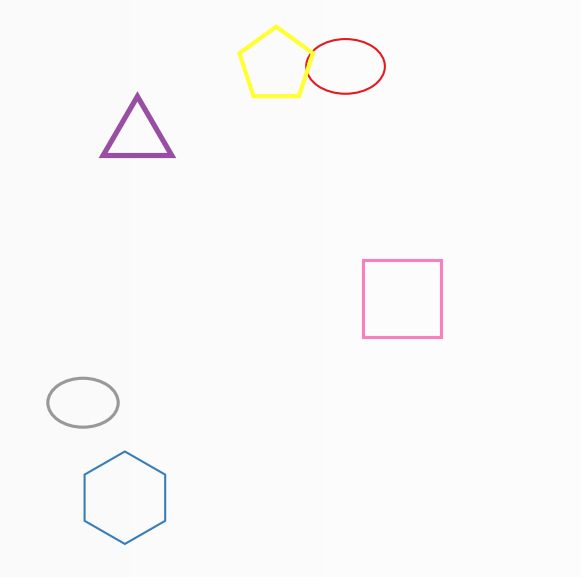[{"shape": "oval", "thickness": 1, "radius": 0.34, "center": [0.594, 0.884]}, {"shape": "hexagon", "thickness": 1, "radius": 0.4, "center": [0.215, 0.137]}, {"shape": "triangle", "thickness": 2.5, "radius": 0.34, "center": [0.236, 0.764]}, {"shape": "pentagon", "thickness": 2, "radius": 0.33, "center": [0.475, 0.886]}, {"shape": "square", "thickness": 1.5, "radius": 0.33, "center": [0.692, 0.482]}, {"shape": "oval", "thickness": 1.5, "radius": 0.3, "center": [0.143, 0.302]}]